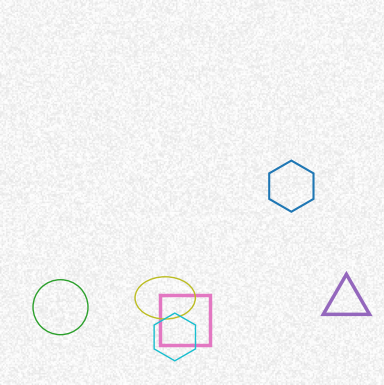[{"shape": "hexagon", "thickness": 1.5, "radius": 0.33, "center": [0.757, 0.517]}, {"shape": "circle", "thickness": 1, "radius": 0.36, "center": [0.157, 0.202]}, {"shape": "triangle", "thickness": 2.5, "radius": 0.35, "center": [0.9, 0.218]}, {"shape": "square", "thickness": 2.5, "radius": 0.32, "center": [0.48, 0.17]}, {"shape": "oval", "thickness": 1, "radius": 0.39, "center": [0.429, 0.226]}, {"shape": "hexagon", "thickness": 1, "radius": 0.31, "center": [0.454, 0.125]}]